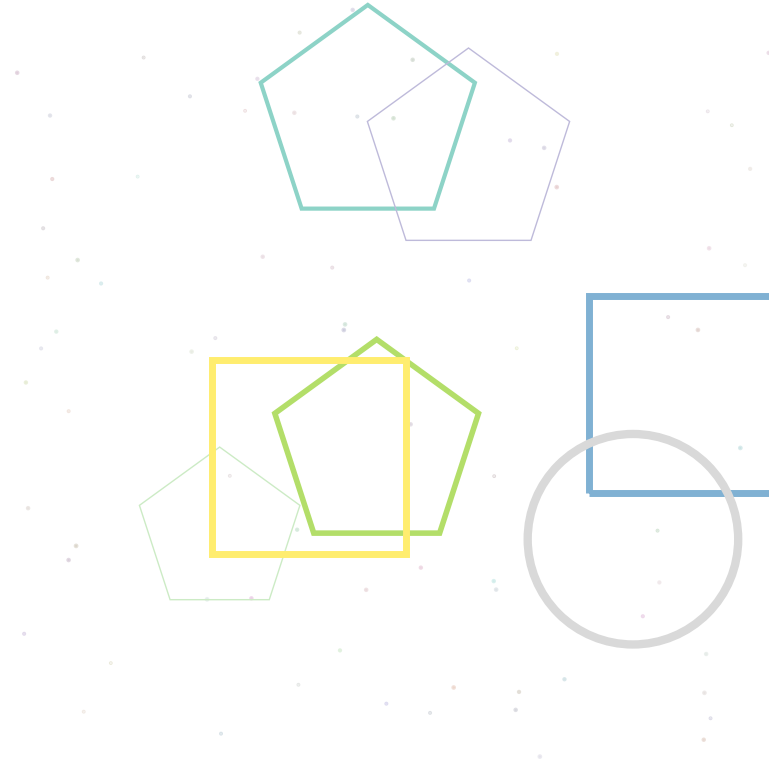[{"shape": "pentagon", "thickness": 1.5, "radius": 0.73, "center": [0.478, 0.847]}, {"shape": "pentagon", "thickness": 0.5, "radius": 0.69, "center": [0.608, 0.8]}, {"shape": "square", "thickness": 2.5, "radius": 0.64, "center": [0.892, 0.487]}, {"shape": "pentagon", "thickness": 2, "radius": 0.7, "center": [0.489, 0.42]}, {"shape": "circle", "thickness": 3, "radius": 0.68, "center": [0.822, 0.3]}, {"shape": "pentagon", "thickness": 0.5, "radius": 0.55, "center": [0.285, 0.31]}, {"shape": "square", "thickness": 2.5, "radius": 0.63, "center": [0.401, 0.406]}]